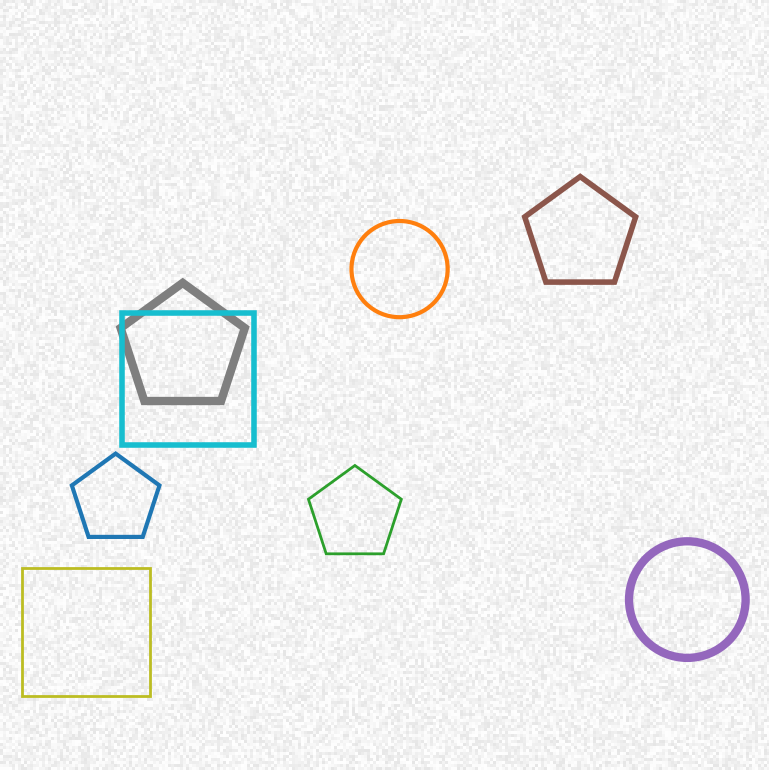[{"shape": "pentagon", "thickness": 1.5, "radius": 0.3, "center": [0.15, 0.351]}, {"shape": "circle", "thickness": 1.5, "radius": 0.31, "center": [0.519, 0.651]}, {"shape": "pentagon", "thickness": 1, "radius": 0.32, "center": [0.461, 0.332]}, {"shape": "circle", "thickness": 3, "radius": 0.38, "center": [0.893, 0.221]}, {"shape": "pentagon", "thickness": 2, "radius": 0.38, "center": [0.753, 0.695]}, {"shape": "pentagon", "thickness": 3, "radius": 0.42, "center": [0.237, 0.548]}, {"shape": "square", "thickness": 1, "radius": 0.41, "center": [0.112, 0.179]}, {"shape": "square", "thickness": 2, "radius": 0.43, "center": [0.245, 0.508]}]